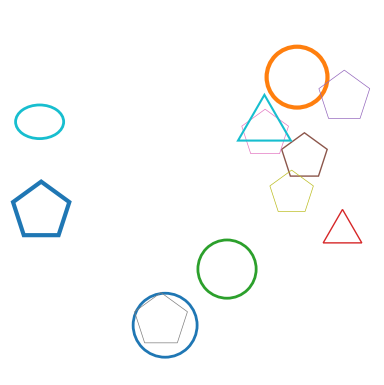[{"shape": "pentagon", "thickness": 3, "radius": 0.38, "center": [0.107, 0.451]}, {"shape": "circle", "thickness": 2, "radius": 0.42, "center": [0.429, 0.155]}, {"shape": "circle", "thickness": 3, "radius": 0.4, "center": [0.772, 0.8]}, {"shape": "circle", "thickness": 2, "radius": 0.38, "center": [0.59, 0.301]}, {"shape": "triangle", "thickness": 1, "radius": 0.29, "center": [0.89, 0.398]}, {"shape": "pentagon", "thickness": 0.5, "radius": 0.35, "center": [0.894, 0.748]}, {"shape": "pentagon", "thickness": 1, "radius": 0.31, "center": [0.791, 0.593]}, {"shape": "pentagon", "thickness": 0.5, "radius": 0.32, "center": [0.689, 0.653]}, {"shape": "pentagon", "thickness": 0.5, "radius": 0.36, "center": [0.418, 0.168]}, {"shape": "pentagon", "thickness": 0.5, "radius": 0.3, "center": [0.757, 0.499]}, {"shape": "oval", "thickness": 2, "radius": 0.31, "center": [0.103, 0.684]}, {"shape": "triangle", "thickness": 1.5, "radius": 0.4, "center": [0.687, 0.674]}]